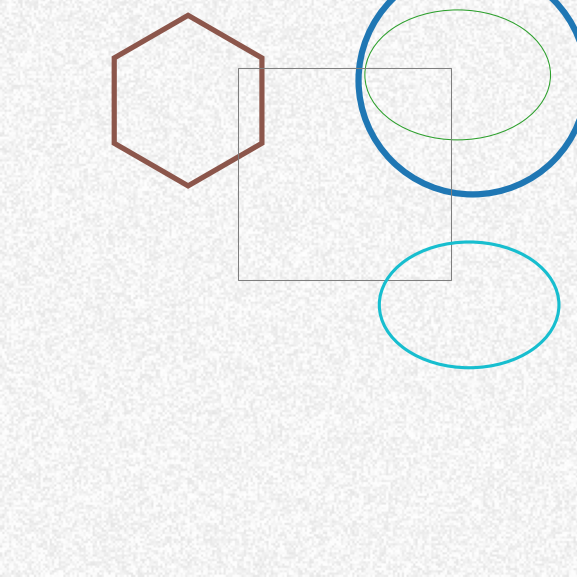[{"shape": "circle", "thickness": 3, "radius": 0.99, "center": [0.818, 0.86]}, {"shape": "oval", "thickness": 0.5, "radius": 0.8, "center": [0.793, 0.869]}, {"shape": "hexagon", "thickness": 2.5, "radius": 0.74, "center": [0.326, 0.825]}, {"shape": "square", "thickness": 0.5, "radius": 0.92, "center": [0.597, 0.697]}, {"shape": "oval", "thickness": 1.5, "radius": 0.78, "center": [0.812, 0.471]}]